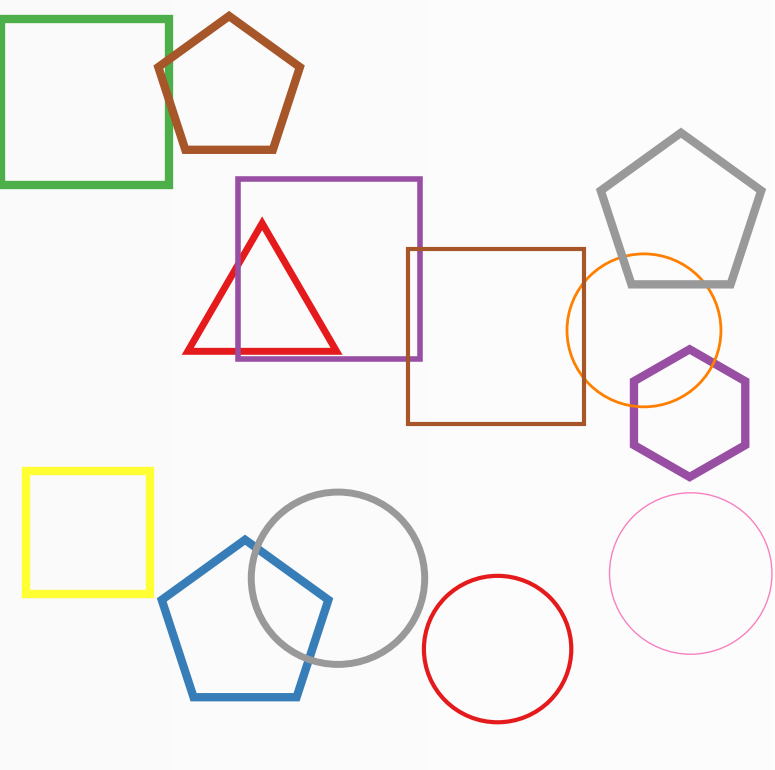[{"shape": "circle", "thickness": 1.5, "radius": 0.48, "center": [0.642, 0.157]}, {"shape": "triangle", "thickness": 2.5, "radius": 0.55, "center": [0.338, 0.599]}, {"shape": "pentagon", "thickness": 3, "radius": 0.57, "center": [0.316, 0.186]}, {"shape": "square", "thickness": 3, "radius": 0.54, "center": [0.11, 0.867]}, {"shape": "hexagon", "thickness": 3, "radius": 0.41, "center": [0.89, 0.463]}, {"shape": "square", "thickness": 2, "radius": 0.59, "center": [0.424, 0.651]}, {"shape": "circle", "thickness": 1, "radius": 0.5, "center": [0.831, 0.571]}, {"shape": "square", "thickness": 3, "radius": 0.4, "center": [0.114, 0.309]}, {"shape": "square", "thickness": 1.5, "radius": 0.57, "center": [0.64, 0.563]}, {"shape": "pentagon", "thickness": 3, "radius": 0.48, "center": [0.296, 0.883]}, {"shape": "circle", "thickness": 0.5, "radius": 0.52, "center": [0.891, 0.255]}, {"shape": "circle", "thickness": 2.5, "radius": 0.56, "center": [0.436, 0.249]}, {"shape": "pentagon", "thickness": 3, "radius": 0.54, "center": [0.879, 0.719]}]